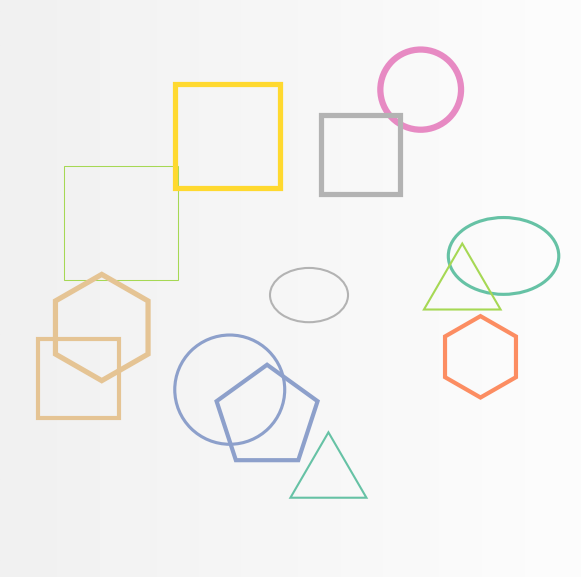[{"shape": "oval", "thickness": 1.5, "radius": 0.48, "center": [0.866, 0.556]}, {"shape": "triangle", "thickness": 1, "radius": 0.38, "center": [0.565, 0.175]}, {"shape": "hexagon", "thickness": 2, "radius": 0.35, "center": [0.827, 0.381]}, {"shape": "circle", "thickness": 1.5, "radius": 0.47, "center": [0.395, 0.324]}, {"shape": "pentagon", "thickness": 2, "radius": 0.46, "center": [0.459, 0.276]}, {"shape": "circle", "thickness": 3, "radius": 0.35, "center": [0.724, 0.844]}, {"shape": "triangle", "thickness": 1, "radius": 0.38, "center": [0.795, 0.501]}, {"shape": "square", "thickness": 0.5, "radius": 0.49, "center": [0.209, 0.613]}, {"shape": "square", "thickness": 2.5, "radius": 0.45, "center": [0.392, 0.764]}, {"shape": "hexagon", "thickness": 2.5, "radius": 0.46, "center": [0.175, 0.432]}, {"shape": "square", "thickness": 2, "radius": 0.35, "center": [0.135, 0.344]}, {"shape": "oval", "thickness": 1, "radius": 0.34, "center": [0.532, 0.488]}, {"shape": "square", "thickness": 2.5, "radius": 0.34, "center": [0.62, 0.732]}]